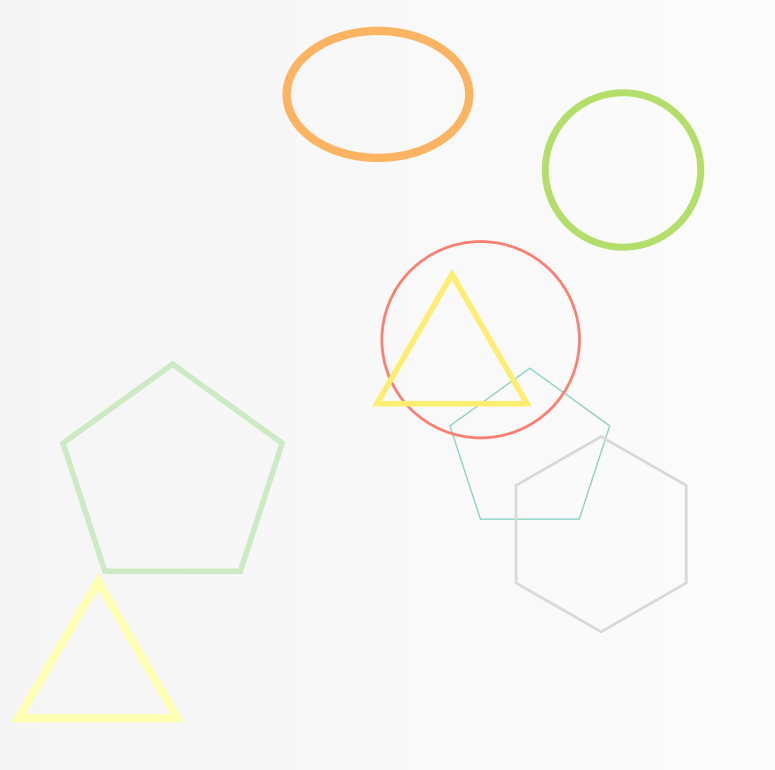[{"shape": "pentagon", "thickness": 0.5, "radius": 0.54, "center": [0.684, 0.413]}, {"shape": "triangle", "thickness": 3, "radius": 0.59, "center": [0.127, 0.127]}, {"shape": "circle", "thickness": 1, "radius": 0.64, "center": [0.62, 0.559]}, {"shape": "oval", "thickness": 3, "radius": 0.59, "center": [0.488, 0.877]}, {"shape": "circle", "thickness": 2.5, "radius": 0.5, "center": [0.804, 0.779]}, {"shape": "hexagon", "thickness": 1, "radius": 0.63, "center": [0.776, 0.306]}, {"shape": "pentagon", "thickness": 2, "radius": 0.74, "center": [0.223, 0.378]}, {"shape": "triangle", "thickness": 2, "radius": 0.56, "center": [0.583, 0.532]}]